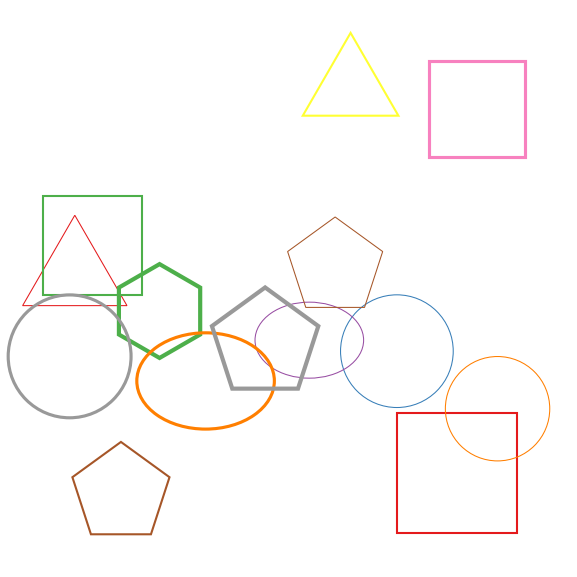[{"shape": "triangle", "thickness": 0.5, "radius": 0.52, "center": [0.13, 0.522]}, {"shape": "square", "thickness": 1, "radius": 0.52, "center": [0.791, 0.18]}, {"shape": "circle", "thickness": 0.5, "radius": 0.49, "center": [0.687, 0.391]}, {"shape": "square", "thickness": 1, "radius": 0.43, "center": [0.16, 0.574]}, {"shape": "hexagon", "thickness": 2, "radius": 0.41, "center": [0.276, 0.461]}, {"shape": "oval", "thickness": 0.5, "radius": 0.47, "center": [0.536, 0.41]}, {"shape": "oval", "thickness": 1.5, "radius": 0.6, "center": [0.356, 0.339]}, {"shape": "circle", "thickness": 0.5, "radius": 0.45, "center": [0.862, 0.291]}, {"shape": "triangle", "thickness": 1, "radius": 0.48, "center": [0.607, 0.847]}, {"shape": "pentagon", "thickness": 1, "radius": 0.44, "center": [0.209, 0.145]}, {"shape": "pentagon", "thickness": 0.5, "radius": 0.43, "center": [0.58, 0.537]}, {"shape": "square", "thickness": 1.5, "radius": 0.41, "center": [0.826, 0.81]}, {"shape": "circle", "thickness": 1.5, "radius": 0.53, "center": [0.121, 0.382]}, {"shape": "pentagon", "thickness": 2, "radius": 0.48, "center": [0.459, 0.405]}]